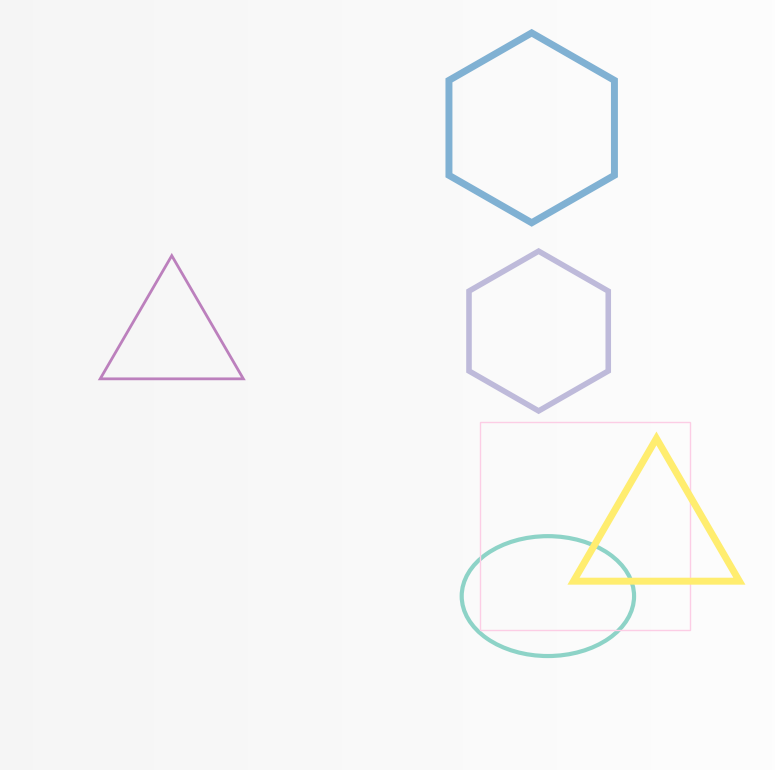[{"shape": "oval", "thickness": 1.5, "radius": 0.56, "center": [0.707, 0.226]}, {"shape": "hexagon", "thickness": 2, "radius": 0.52, "center": [0.695, 0.57]}, {"shape": "hexagon", "thickness": 2.5, "radius": 0.62, "center": [0.686, 0.834]}, {"shape": "square", "thickness": 0.5, "radius": 0.68, "center": [0.755, 0.317]}, {"shape": "triangle", "thickness": 1, "radius": 0.53, "center": [0.222, 0.561]}, {"shape": "triangle", "thickness": 2.5, "radius": 0.62, "center": [0.847, 0.307]}]